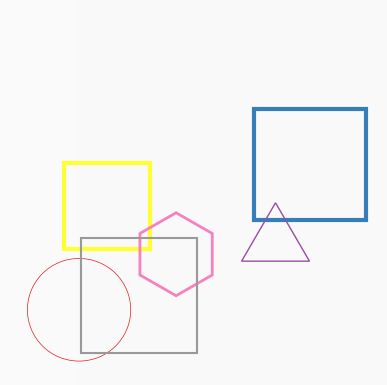[{"shape": "circle", "thickness": 0.5, "radius": 0.67, "center": [0.204, 0.195]}, {"shape": "square", "thickness": 3, "radius": 0.72, "center": [0.801, 0.572]}, {"shape": "triangle", "thickness": 1, "radius": 0.51, "center": [0.711, 0.372]}, {"shape": "square", "thickness": 3, "radius": 0.56, "center": [0.276, 0.465]}, {"shape": "hexagon", "thickness": 2, "radius": 0.54, "center": [0.454, 0.34]}, {"shape": "square", "thickness": 1.5, "radius": 0.75, "center": [0.359, 0.232]}]